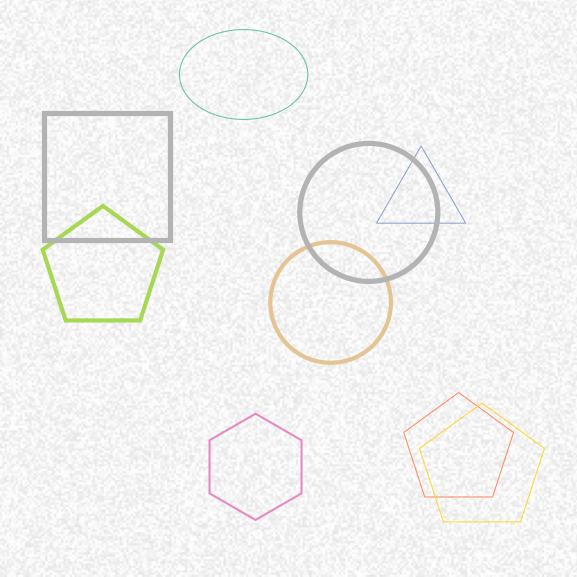[{"shape": "oval", "thickness": 0.5, "radius": 0.56, "center": [0.422, 0.87]}, {"shape": "pentagon", "thickness": 0.5, "radius": 0.5, "center": [0.794, 0.219]}, {"shape": "triangle", "thickness": 0.5, "radius": 0.45, "center": [0.729, 0.657]}, {"shape": "hexagon", "thickness": 1, "radius": 0.46, "center": [0.442, 0.191]}, {"shape": "pentagon", "thickness": 2, "radius": 0.55, "center": [0.178, 0.533]}, {"shape": "pentagon", "thickness": 0.5, "radius": 0.57, "center": [0.835, 0.187]}, {"shape": "circle", "thickness": 2, "radius": 0.52, "center": [0.572, 0.475]}, {"shape": "square", "thickness": 2.5, "radius": 0.55, "center": [0.185, 0.694]}, {"shape": "circle", "thickness": 2.5, "radius": 0.6, "center": [0.639, 0.631]}]